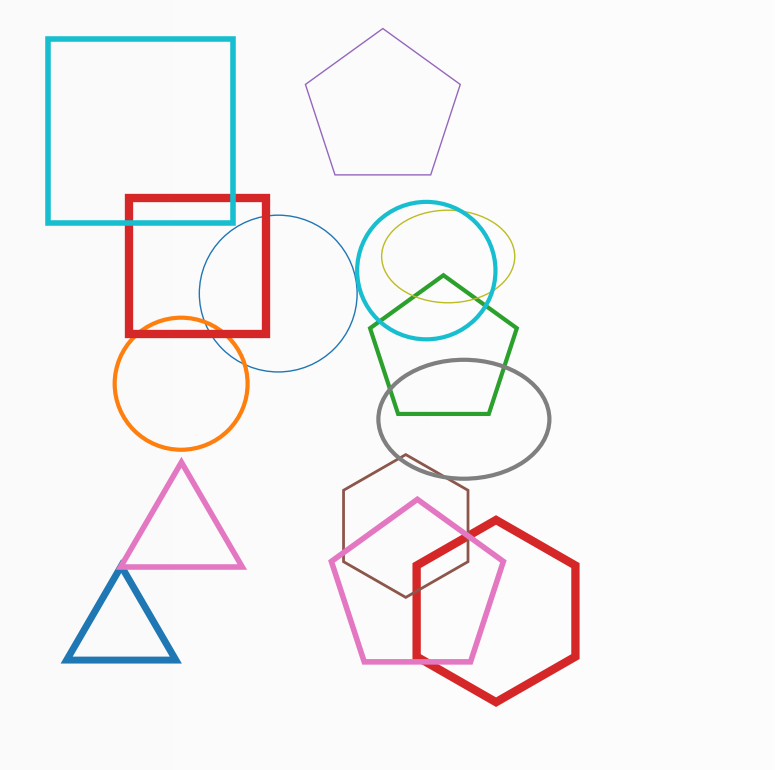[{"shape": "circle", "thickness": 0.5, "radius": 0.51, "center": [0.359, 0.619]}, {"shape": "triangle", "thickness": 2.5, "radius": 0.41, "center": [0.156, 0.183]}, {"shape": "circle", "thickness": 1.5, "radius": 0.43, "center": [0.234, 0.502]}, {"shape": "pentagon", "thickness": 1.5, "radius": 0.5, "center": [0.572, 0.543]}, {"shape": "square", "thickness": 3, "radius": 0.44, "center": [0.255, 0.655]}, {"shape": "hexagon", "thickness": 3, "radius": 0.59, "center": [0.64, 0.206]}, {"shape": "pentagon", "thickness": 0.5, "radius": 0.53, "center": [0.494, 0.858]}, {"shape": "hexagon", "thickness": 1, "radius": 0.46, "center": [0.524, 0.317]}, {"shape": "pentagon", "thickness": 2, "radius": 0.58, "center": [0.539, 0.235]}, {"shape": "triangle", "thickness": 2, "radius": 0.45, "center": [0.234, 0.309]}, {"shape": "oval", "thickness": 1.5, "radius": 0.55, "center": [0.599, 0.456]}, {"shape": "oval", "thickness": 0.5, "radius": 0.43, "center": [0.578, 0.667]}, {"shape": "circle", "thickness": 1.5, "radius": 0.45, "center": [0.55, 0.649]}, {"shape": "square", "thickness": 2, "radius": 0.6, "center": [0.181, 0.83]}]